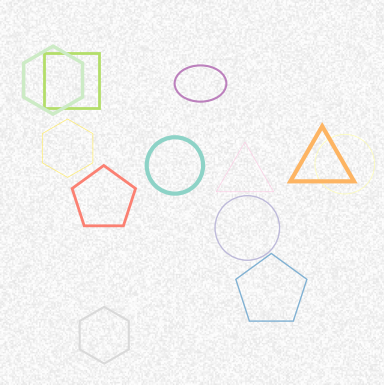[{"shape": "circle", "thickness": 3, "radius": 0.37, "center": [0.454, 0.57]}, {"shape": "circle", "thickness": 0.5, "radius": 0.39, "center": [0.896, 0.574]}, {"shape": "circle", "thickness": 1, "radius": 0.42, "center": [0.642, 0.408]}, {"shape": "pentagon", "thickness": 2, "radius": 0.43, "center": [0.27, 0.484]}, {"shape": "pentagon", "thickness": 1, "radius": 0.49, "center": [0.705, 0.245]}, {"shape": "triangle", "thickness": 3, "radius": 0.48, "center": [0.837, 0.577]}, {"shape": "square", "thickness": 2, "radius": 0.35, "center": [0.186, 0.791]}, {"shape": "triangle", "thickness": 0.5, "radius": 0.43, "center": [0.636, 0.545]}, {"shape": "hexagon", "thickness": 1.5, "radius": 0.37, "center": [0.271, 0.129]}, {"shape": "oval", "thickness": 1.5, "radius": 0.34, "center": [0.521, 0.783]}, {"shape": "hexagon", "thickness": 2.5, "radius": 0.44, "center": [0.138, 0.792]}, {"shape": "hexagon", "thickness": 0.5, "radius": 0.38, "center": [0.176, 0.615]}]